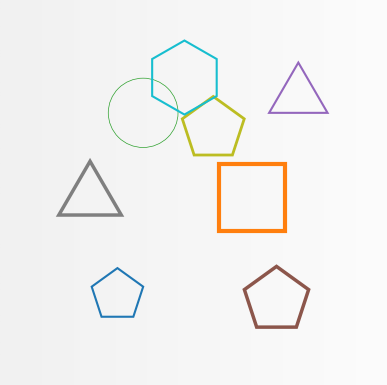[{"shape": "pentagon", "thickness": 1.5, "radius": 0.35, "center": [0.303, 0.234]}, {"shape": "square", "thickness": 3, "radius": 0.43, "center": [0.651, 0.487]}, {"shape": "circle", "thickness": 0.5, "radius": 0.45, "center": [0.369, 0.707]}, {"shape": "triangle", "thickness": 1.5, "radius": 0.44, "center": [0.77, 0.75]}, {"shape": "pentagon", "thickness": 2.5, "radius": 0.44, "center": [0.714, 0.221]}, {"shape": "triangle", "thickness": 2.5, "radius": 0.47, "center": [0.232, 0.488]}, {"shape": "pentagon", "thickness": 2, "radius": 0.42, "center": [0.55, 0.665]}, {"shape": "hexagon", "thickness": 1.5, "radius": 0.48, "center": [0.476, 0.799]}]